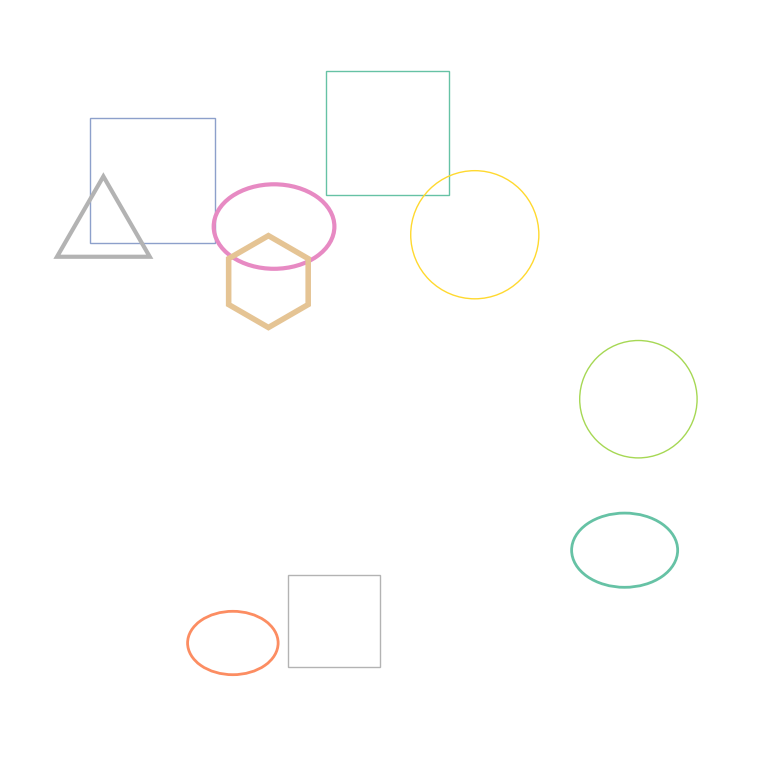[{"shape": "oval", "thickness": 1, "radius": 0.34, "center": [0.811, 0.285]}, {"shape": "square", "thickness": 0.5, "radius": 0.4, "center": [0.503, 0.827]}, {"shape": "oval", "thickness": 1, "radius": 0.29, "center": [0.302, 0.165]}, {"shape": "square", "thickness": 0.5, "radius": 0.4, "center": [0.198, 0.765]}, {"shape": "oval", "thickness": 1.5, "radius": 0.39, "center": [0.356, 0.706]}, {"shape": "circle", "thickness": 0.5, "radius": 0.38, "center": [0.829, 0.482]}, {"shape": "circle", "thickness": 0.5, "radius": 0.42, "center": [0.617, 0.695]}, {"shape": "hexagon", "thickness": 2, "radius": 0.3, "center": [0.349, 0.634]}, {"shape": "square", "thickness": 0.5, "radius": 0.3, "center": [0.433, 0.193]}, {"shape": "triangle", "thickness": 1.5, "radius": 0.35, "center": [0.134, 0.701]}]